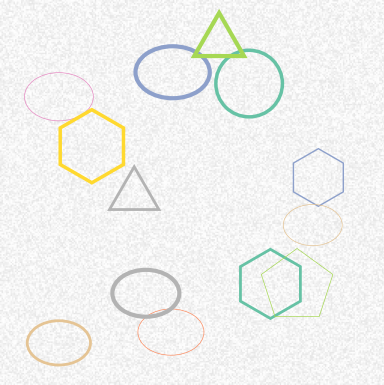[{"shape": "circle", "thickness": 2.5, "radius": 0.43, "center": [0.647, 0.783]}, {"shape": "hexagon", "thickness": 2, "radius": 0.45, "center": [0.702, 0.263]}, {"shape": "oval", "thickness": 0.5, "radius": 0.43, "center": [0.444, 0.137]}, {"shape": "hexagon", "thickness": 1, "radius": 0.37, "center": [0.827, 0.539]}, {"shape": "oval", "thickness": 3, "radius": 0.48, "center": [0.448, 0.812]}, {"shape": "oval", "thickness": 0.5, "radius": 0.45, "center": [0.153, 0.749]}, {"shape": "triangle", "thickness": 3, "radius": 0.37, "center": [0.569, 0.892]}, {"shape": "pentagon", "thickness": 0.5, "radius": 0.49, "center": [0.772, 0.257]}, {"shape": "hexagon", "thickness": 2.5, "radius": 0.47, "center": [0.239, 0.62]}, {"shape": "oval", "thickness": 0.5, "radius": 0.38, "center": [0.812, 0.415]}, {"shape": "oval", "thickness": 2, "radius": 0.41, "center": [0.153, 0.109]}, {"shape": "oval", "thickness": 3, "radius": 0.43, "center": [0.379, 0.238]}, {"shape": "triangle", "thickness": 2, "radius": 0.37, "center": [0.349, 0.493]}]